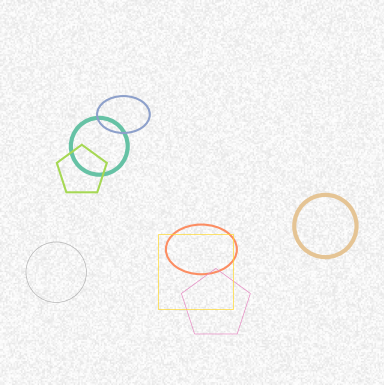[{"shape": "circle", "thickness": 3, "radius": 0.37, "center": [0.258, 0.62]}, {"shape": "oval", "thickness": 1.5, "radius": 0.46, "center": [0.523, 0.352]}, {"shape": "oval", "thickness": 1.5, "radius": 0.34, "center": [0.321, 0.703]}, {"shape": "pentagon", "thickness": 0.5, "radius": 0.47, "center": [0.561, 0.209]}, {"shape": "pentagon", "thickness": 1.5, "radius": 0.34, "center": [0.213, 0.556]}, {"shape": "square", "thickness": 0.5, "radius": 0.49, "center": [0.509, 0.295]}, {"shape": "circle", "thickness": 3, "radius": 0.4, "center": [0.845, 0.413]}, {"shape": "circle", "thickness": 0.5, "radius": 0.39, "center": [0.146, 0.293]}]